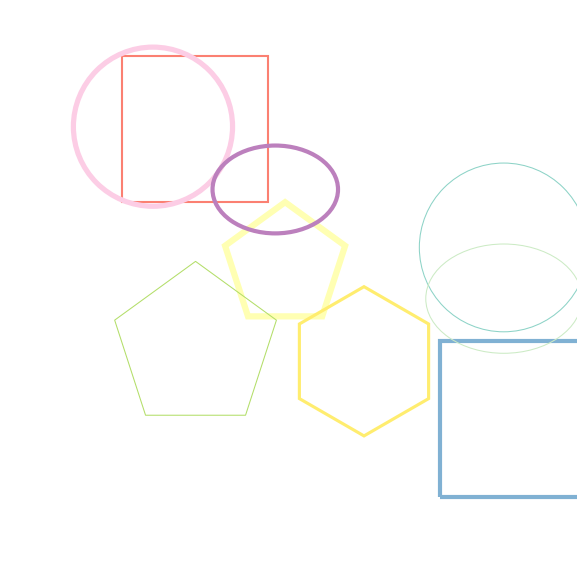[{"shape": "circle", "thickness": 0.5, "radius": 0.73, "center": [0.872, 0.571]}, {"shape": "pentagon", "thickness": 3, "radius": 0.55, "center": [0.494, 0.54]}, {"shape": "square", "thickness": 1, "radius": 0.63, "center": [0.338, 0.775]}, {"shape": "square", "thickness": 2, "radius": 0.68, "center": [0.897, 0.273]}, {"shape": "pentagon", "thickness": 0.5, "radius": 0.74, "center": [0.339, 0.399]}, {"shape": "circle", "thickness": 2.5, "radius": 0.69, "center": [0.265, 0.78]}, {"shape": "oval", "thickness": 2, "radius": 0.54, "center": [0.477, 0.671]}, {"shape": "oval", "thickness": 0.5, "radius": 0.68, "center": [0.872, 0.482]}, {"shape": "hexagon", "thickness": 1.5, "radius": 0.65, "center": [0.63, 0.374]}]